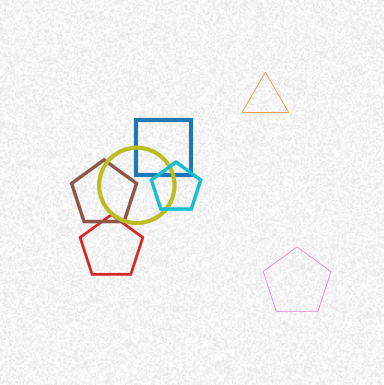[{"shape": "square", "thickness": 3, "radius": 0.36, "center": [0.426, 0.616]}, {"shape": "triangle", "thickness": 0.5, "radius": 0.35, "center": [0.689, 0.743]}, {"shape": "pentagon", "thickness": 2, "radius": 0.43, "center": [0.289, 0.357]}, {"shape": "pentagon", "thickness": 2.5, "radius": 0.44, "center": [0.27, 0.496]}, {"shape": "pentagon", "thickness": 0.5, "radius": 0.46, "center": [0.772, 0.266]}, {"shape": "circle", "thickness": 3, "radius": 0.49, "center": [0.355, 0.519]}, {"shape": "pentagon", "thickness": 2.5, "radius": 0.34, "center": [0.457, 0.512]}]